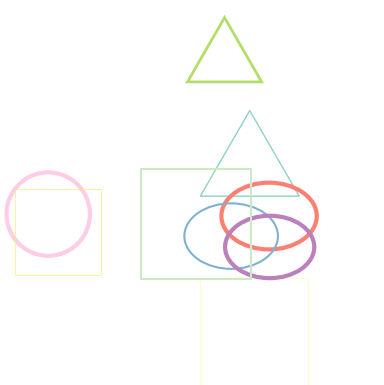[{"shape": "triangle", "thickness": 1, "radius": 0.74, "center": [0.649, 0.565]}, {"shape": "square", "thickness": 0.5, "radius": 0.7, "center": [0.66, 0.138]}, {"shape": "oval", "thickness": 3, "radius": 0.62, "center": [0.699, 0.439]}, {"shape": "oval", "thickness": 1.5, "radius": 0.61, "center": [0.6, 0.387]}, {"shape": "triangle", "thickness": 2, "radius": 0.56, "center": [0.583, 0.843]}, {"shape": "circle", "thickness": 3, "radius": 0.54, "center": [0.125, 0.444]}, {"shape": "oval", "thickness": 3, "radius": 0.58, "center": [0.7, 0.359]}, {"shape": "square", "thickness": 1.5, "radius": 0.71, "center": [0.509, 0.419]}, {"shape": "square", "thickness": 0.5, "radius": 0.56, "center": [0.15, 0.397]}]